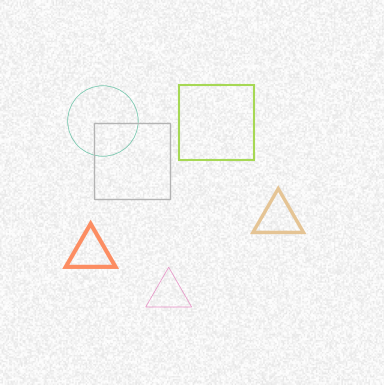[{"shape": "circle", "thickness": 0.5, "radius": 0.46, "center": [0.267, 0.686]}, {"shape": "triangle", "thickness": 3, "radius": 0.37, "center": [0.235, 0.344]}, {"shape": "triangle", "thickness": 0.5, "radius": 0.34, "center": [0.438, 0.237]}, {"shape": "square", "thickness": 1.5, "radius": 0.49, "center": [0.562, 0.683]}, {"shape": "triangle", "thickness": 2.5, "radius": 0.38, "center": [0.723, 0.434]}, {"shape": "square", "thickness": 1, "radius": 0.5, "center": [0.343, 0.582]}]